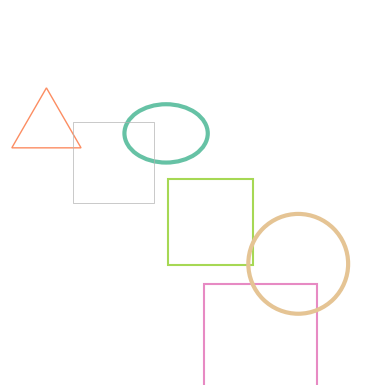[{"shape": "oval", "thickness": 3, "radius": 0.54, "center": [0.431, 0.654]}, {"shape": "triangle", "thickness": 1, "radius": 0.52, "center": [0.121, 0.668]}, {"shape": "square", "thickness": 1.5, "radius": 0.73, "center": [0.676, 0.117]}, {"shape": "square", "thickness": 1.5, "radius": 0.55, "center": [0.547, 0.423]}, {"shape": "circle", "thickness": 3, "radius": 0.65, "center": [0.775, 0.315]}, {"shape": "square", "thickness": 0.5, "radius": 0.53, "center": [0.295, 0.578]}]